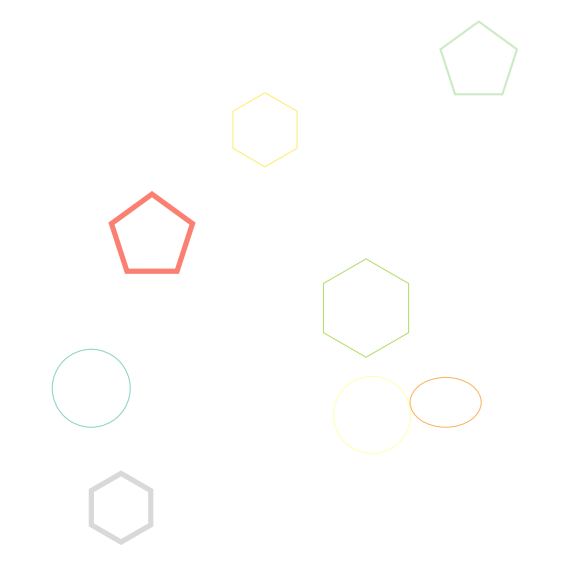[{"shape": "circle", "thickness": 0.5, "radius": 0.34, "center": [0.158, 0.327]}, {"shape": "circle", "thickness": 0.5, "radius": 0.33, "center": [0.644, 0.281]}, {"shape": "pentagon", "thickness": 2.5, "radius": 0.37, "center": [0.263, 0.589]}, {"shape": "oval", "thickness": 0.5, "radius": 0.31, "center": [0.772, 0.302]}, {"shape": "hexagon", "thickness": 0.5, "radius": 0.43, "center": [0.634, 0.466]}, {"shape": "hexagon", "thickness": 2.5, "radius": 0.3, "center": [0.21, 0.12]}, {"shape": "pentagon", "thickness": 1, "radius": 0.35, "center": [0.829, 0.892]}, {"shape": "hexagon", "thickness": 0.5, "radius": 0.32, "center": [0.459, 0.774]}]